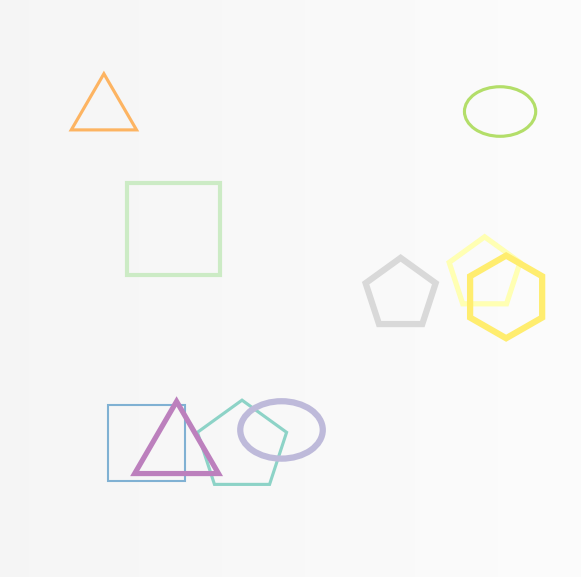[{"shape": "pentagon", "thickness": 1.5, "radius": 0.4, "center": [0.416, 0.226]}, {"shape": "pentagon", "thickness": 2.5, "radius": 0.32, "center": [0.834, 0.525]}, {"shape": "oval", "thickness": 3, "radius": 0.35, "center": [0.484, 0.255]}, {"shape": "square", "thickness": 1, "radius": 0.33, "center": [0.252, 0.232]}, {"shape": "triangle", "thickness": 1.5, "radius": 0.32, "center": [0.179, 0.807]}, {"shape": "oval", "thickness": 1.5, "radius": 0.31, "center": [0.86, 0.806]}, {"shape": "pentagon", "thickness": 3, "radius": 0.32, "center": [0.689, 0.489]}, {"shape": "triangle", "thickness": 2.5, "radius": 0.42, "center": [0.304, 0.221]}, {"shape": "square", "thickness": 2, "radius": 0.4, "center": [0.298, 0.602]}, {"shape": "hexagon", "thickness": 3, "radius": 0.36, "center": [0.871, 0.485]}]